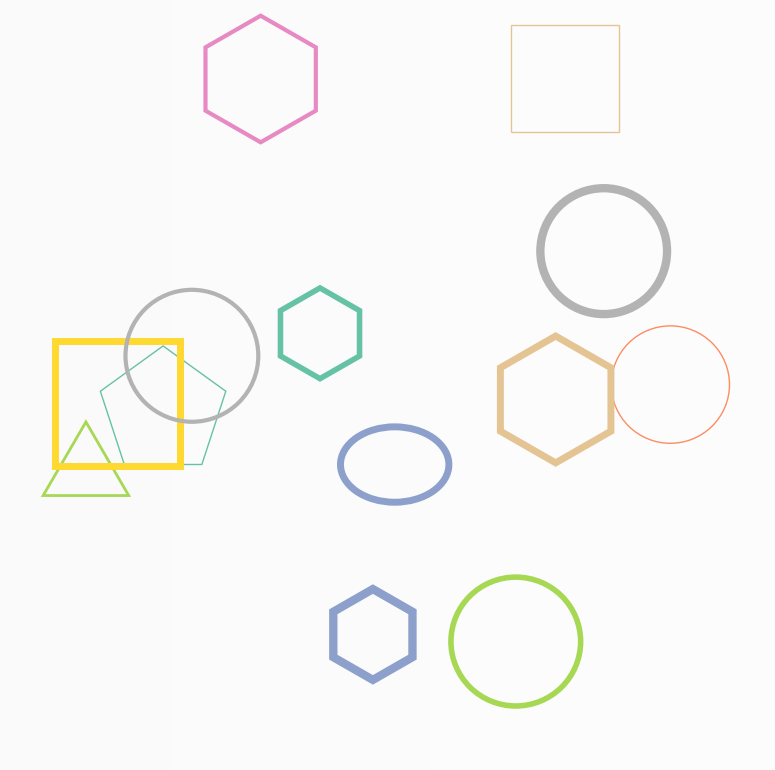[{"shape": "pentagon", "thickness": 0.5, "radius": 0.43, "center": [0.21, 0.466]}, {"shape": "hexagon", "thickness": 2, "radius": 0.29, "center": [0.413, 0.567]}, {"shape": "circle", "thickness": 0.5, "radius": 0.38, "center": [0.865, 0.501]}, {"shape": "hexagon", "thickness": 3, "radius": 0.29, "center": [0.481, 0.176]}, {"shape": "oval", "thickness": 2.5, "radius": 0.35, "center": [0.509, 0.397]}, {"shape": "hexagon", "thickness": 1.5, "radius": 0.41, "center": [0.336, 0.897]}, {"shape": "circle", "thickness": 2, "radius": 0.42, "center": [0.666, 0.167]}, {"shape": "triangle", "thickness": 1, "radius": 0.32, "center": [0.111, 0.388]}, {"shape": "square", "thickness": 2.5, "radius": 0.4, "center": [0.151, 0.476]}, {"shape": "hexagon", "thickness": 2.5, "radius": 0.41, "center": [0.717, 0.481]}, {"shape": "square", "thickness": 0.5, "radius": 0.35, "center": [0.729, 0.898]}, {"shape": "circle", "thickness": 3, "radius": 0.41, "center": [0.779, 0.674]}, {"shape": "circle", "thickness": 1.5, "radius": 0.43, "center": [0.248, 0.538]}]